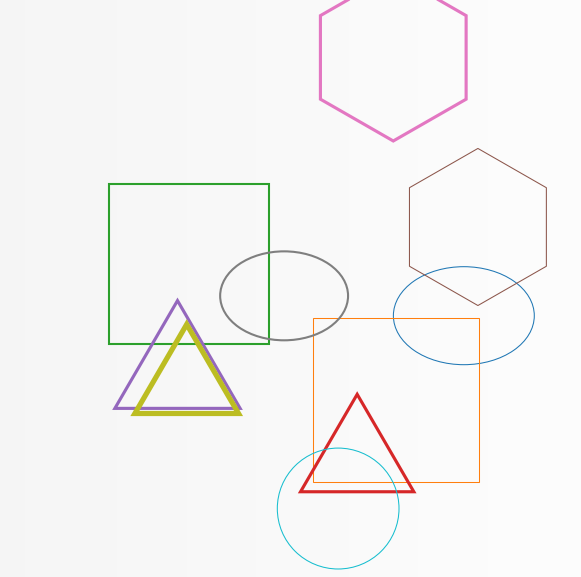[{"shape": "oval", "thickness": 0.5, "radius": 0.61, "center": [0.798, 0.452]}, {"shape": "square", "thickness": 0.5, "radius": 0.71, "center": [0.681, 0.307]}, {"shape": "square", "thickness": 1, "radius": 0.69, "center": [0.325, 0.542]}, {"shape": "triangle", "thickness": 1.5, "radius": 0.56, "center": [0.615, 0.204]}, {"shape": "triangle", "thickness": 1.5, "radius": 0.62, "center": [0.305, 0.354]}, {"shape": "hexagon", "thickness": 0.5, "radius": 0.68, "center": [0.822, 0.606]}, {"shape": "hexagon", "thickness": 1.5, "radius": 0.72, "center": [0.677, 0.9]}, {"shape": "oval", "thickness": 1, "radius": 0.55, "center": [0.489, 0.487]}, {"shape": "triangle", "thickness": 2.5, "radius": 0.51, "center": [0.321, 0.335]}, {"shape": "circle", "thickness": 0.5, "radius": 0.52, "center": [0.582, 0.119]}]